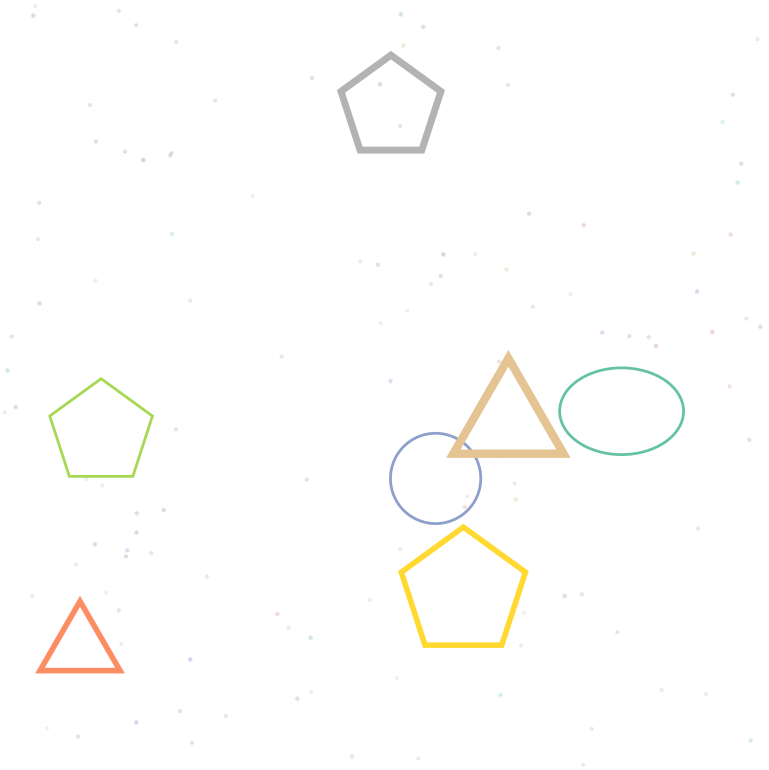[{"shape": "oval", "thickness": 1, "radius": 0.4, "center": [0.807, 0.466]}, {"shape": "triangle", "thickness": 2, "radius": 0.3, "center": [0.104, 0.159]}, {"shape": "circle", "thickness": 1, "radius": 0.29, "center": [0.566, 0.379]}, {"shape": "pentagon", "thickness": 1, "radius": 0.35, "center": [0.131, 0.438]}, {"shape": "pentagon", "thickness": 2, "radius": 0.42, "center": [0.602, 0.231]}, {"shape": "triangle", "thickness": 3, "radius": 0.41, "center": [0.66, 0.452]}, {"shape": "pentagon", "thickness": 2.5, "radius": 0.34, "center": [0.508, 0.86]}]